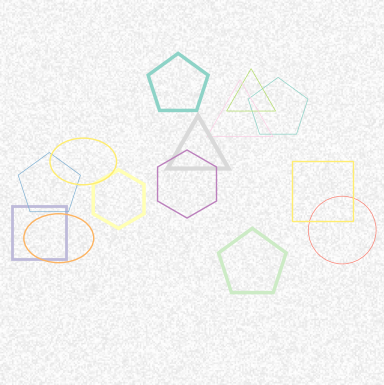[{"shape": "pentagon", "thickness": 0.5, "radius": 0.41, "center": [0.722, 0.717]}, {"shape": "pentagon", "thickness": 2.5, "radius": 0.41, "center": [0.463, 0.779]}, {"shape": "hexagon", "thickness": 2.5, "radius": 0.38, "center": [0.308, 0.483]}, {"shape": "square", "thickness": 2, "radius": 0.34, "center": [0.101, 0.395]}, {"shape": "circle", "thickness": 0.5, "radius": 0.44, "center": [0.889, 0.402]}, {"shape": "pentagon", "thickness": 0.5, "radius": 0.43, "center": [0.128, 0.519]}, {"shape": "oval", "thickness": 1, "radius": 0.45, "center": [0.153, 0.381]}, {"shape": "triangle", "thickness": 0.5, "radius": 0.37, "center": [0.652, 0.748]}, {"shape": "triangle", "thickness": 0.5, "radius": 0.49, "center": [0.623, 0.694]}, {"shape": "triangle", "thickness": 3, "radius": 0.46, "center": [0.514, 0.608]}, {"shape": "hexagon", "thickness": 1, "radius": 0.44, "center": [0.486, 0.522]}, {"shape": "pentagon", "thickness": 2.5, "radius": 0.46, "center": [0.655, 0.315]}, {"shape": "oval", "thickness": 1, "radius": 0.43, "center": [0.216, 0.581]}, {"shape": "square", "thickness": 1, "radius": 0.39, "center": [0.837, 0.504]}]